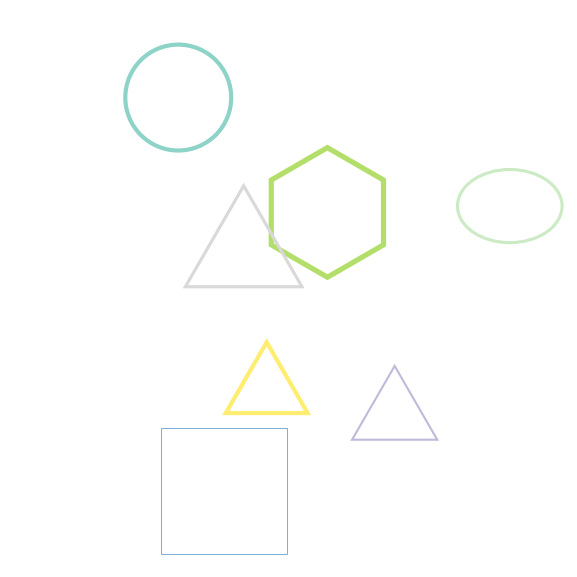[{"shape": "circle", "thickness": 2, "radius": 0.46, "center": [0.309, 0.83]}, {"shape": "triangle", "thickness": 1, "radius": 0.43, "center": [0.683, 0.28]}, {"shape": "square", "thickness": 0.5, "radius": 0.54, "center": [0.388, 0.148]}, {"shape": "hexagon", "thickness": 2.5, "radius": 0.56, "center": [0.567, 0.631]}, {"shape": "triangle", "thickness": 1.5, "radius": 0.58, "center": [0.422, 0.561]}, {"shape": "oval", "thickness": 1.5, "radius": 0.45, "center": [0.883, 0.642]}, {"shape": "triangle", "thickness": 2, "radius": 0.41, "center": [0.462, 0.325]}]